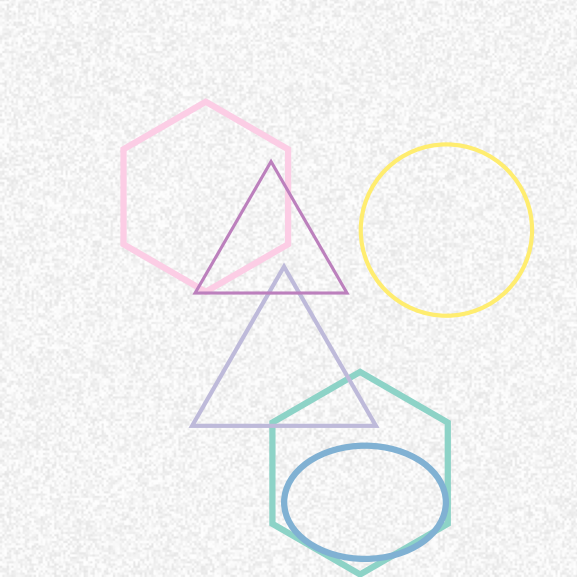[{"shape": "hexagon", "thickness": 3, "radius": 0.88, "center": [0.624, 0.18]}, {"shape": "triangle", "thickness": 2, "radius": 0.92, "center": [0.492, 0.354]}, {"shape": "oval", "thickness": 3, "radius": 0.7, "center": [0.632, 0.129]}, {"shape": "hexagon", "thickness": 3, "radius": 0.82, "center": [0.356, 0.658]}, {"shape": "triangle", "thickness": 1.5, "radius": 0.76, "center": [0.469, 0.568]}, {"shape": "circle", "thickness": 2, "radius": 0.74, "center": [0.773, 0.601]}]